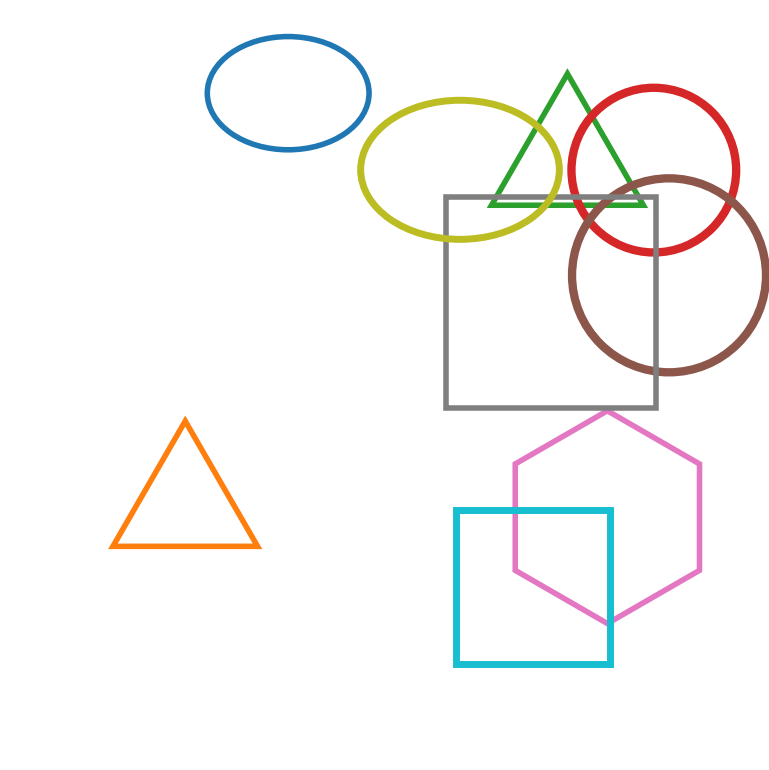[{"shape": "oval", "thickness": 2, "radius": 0.53, "center": [0.374, 0.879]}, {"shape": "triangle", "thickness": 2, "radius": 0.54, "center": [0.241, 0.345]}, {"shape": "triangle", "thickness": 2, "radius": 0.57, "center": [0.737, 0.79]}, {"shape": "circle", "thickness": 3, "radius": 0.53, "center": [0.849, 0.779]}, {"shape": "circle", "thickness": 3, "radius": 0.63, "center": [0.869, 0.642]}, {"shape": "hexagon", "thickness": 2, "radius": 0.69, "center": [0.789, 0.328]}, {"shape": "square", "thickness": 2, "radius": 0.68, "center": [0.716, 0.607]}, {"shape": "oval", "thickness": 2.5, "radius": 0.65, "center": [0.597, 0.779]}, {"shape": "square", "thickness": 2.5, "radius": 0.5, "center": [0.692, 0.238]}]